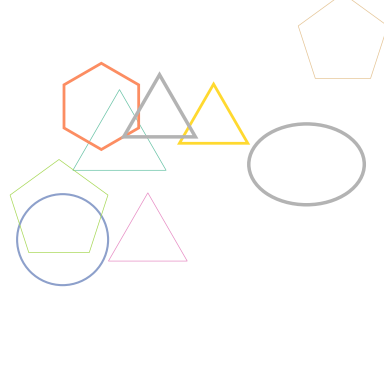[{"shape": "triangle", "thickness": 0.5, "radius": 0.7, "center": [0.31, 0.628]}, {"shape": "hexagon", "thickness": 2, "radius": 0.56, "center": [0.263, 0.724]}, {"shape": "circle", "thickness": 1.5, "radius": 0.59, "center": [0.163, 0.378]}, {"shape": "triangle", "thickness": 0.5, "radius": 0.59, "center": [0.384, 0.381]}, {"shape": "pentagon", "thickness": 0.5, "radius": 0.67, "center": [0.153, 0.452]}, {"shape": "triangle", "thickness": 2, "radius": 0.51, "center": [0.555, 0.679]}, {"shape": "pentagon", "thickness": 0.5, "radius": 0.61, "center": [0.891, 0.895]}, {"shape": "oval", "thickness": 2.5, "radius": 0.75, "center": [0.796, 0.573]}, {"shape": "triangle", "thickness": 2.5, "radius": 0.54, "center": [0.414, 0.698]}]